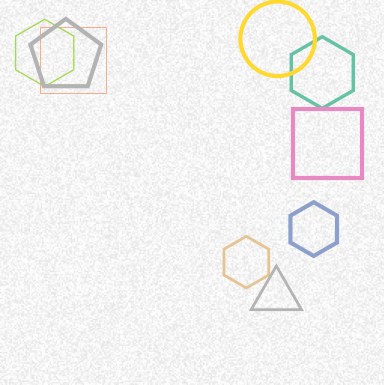[{"shape": "hexagon", "thickness": 2.5, "radius": 0.47, "center": [0.837, 0.812]}, {"shape": "square", "thickness": 0.5, "radius": 0.43, "center": [0.19, 0.845]}, {"shape": "hexagon", "thickness": 3, "radius": 0.35, "center": [0.815, 0.405]}, {"shape": "square", "thickness": 3, "radius": 0.45, "center": [0.85, 0.627]}, {"shape": "hexagon", "thickness": 1, "radius": 0.44, "center": [0.116, 0.863]}, {"shape": "circle", "thickness": 3, "radius": 0.48, "center": [0.721, 0.899]}, {"shape": "hexagon", "thickness": 2, "radius": 0.34, "center": [0.64, 0.319]}, {"shape": "pentagon", "thickness": 3, "radius": 0.48, "center": [0.171, 0.854]}, {"shape": "triangle", "thickness": 2, "radius": 0.38, "center": [0.718, 0.233]}]